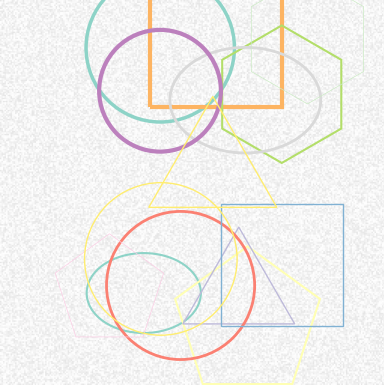[{"shape": "oval", "thickness": 1.5, "radius": 0.74, "center": [0.373, 0.239]}, {"shape": "circle", "thickness": 2.5, "radius": 0.96, "center": [0.416, 0.876]}, {"shape": "pentagon", "thickness": 1.5, "radius": 0.99, "center": [0.643, 0.162]}, {"shape": "triangle", "thickness": 1, "radius": 0.84, "center": [0.62, 0.243]}, {"shape": "circle", "thickness": 2, "radius": 0.96, "center": [0.469, 0.258]}, {"shape": "square", "thickness": 1, "radius": 0.79, "center": [0.733, 0.312]}, {"shape": "square", "thickness": 3, "radius": 0.86, "center": [0.561, 0.894]}, {"shape": "hexagon", "thickness": 1.5, "radius": 0.89, "center": [0.732, 0.755]}, {"shape": "pentagon", "thickness": 0.5, "radius": 0.74, "center": [0.284, 0.245]}, {"shape": "oval", "thickness": 2, "radius": 0.98, "center": [0.637, 0.74]}, {"shape": "circle", "thickness": 3, "radius": 0.79, "center": [0.416, 0.764]}, {"shape": "hexagon", "thickness": 0.5, "radius": 0.84, "center": [0.799, 0.899]}, {"shape": "circle", "thickness": 1, "radius": 0.99, "center": [0.418, 0.327]}, {"shape": "triangle", "thickness": 1, "radius": 0.96, "center": [0.553, 0.557]}]